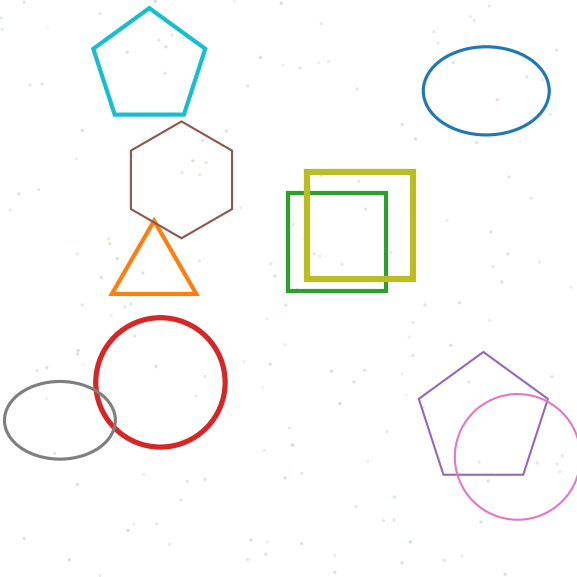[{"shape": "oval", "thickness": 1.5, "radius": 0.55, "center": [0.842, 0.842]}, {"shape": "triangle", "thickness": 2, "radius": 0.42, "center": [0.267, 0.532]}, {"shape": "square", "thickness": 2, "radius": 0.43, "center": [0.583, 0.581]}, {"shape": "circle", "thickness": 2.5, "radius": 0.56, "center": [0.278, 0.337]}, {"shape": "pentagon", "thickness": 1, "radius": 0.59, "center": [0.837, 0.272]}, {"shape": "hexagon", "thickness": 1, "radius": 0.51, "center": [0.314, 0.688]}, {"shape": "circle", "thickness": 1, "radius": 0.54, "center": [0.896, 0.208]}, {"shape": "oval", "thickness": 1.5, "radius": 0.48, "center": [0.104, 0.271]}, {"shape": "square", "thickness": 3, "radius": 0.46, "center": [0.623, 0.609]}, {"shape": "pentagon", "thickness": 2, "radius": 0.51, "center": [0.259, 0.883]}]